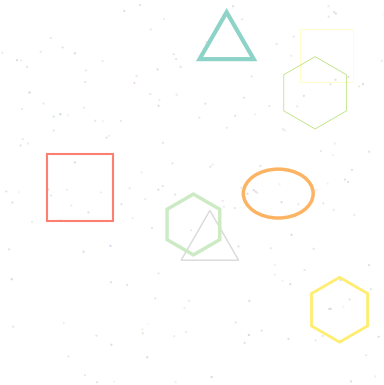[{"shape": "triangle", "thickness": 3, "radius": 0.41, "center": [0.589, 0.887]}, {"shape": "square", "thickness": 0.5, "radius": 0.34, "center": [0.848, 0.857]}, {"shape": "square", "thickness": 1.5, "radius": 0.43, "center": [0.207, 0.513]}, {"shape": "oval", "thickness": 2.5, "radius": 0.45, "center": [0.723, 0.497]}, {"shape": "hexagon", "thickness": 0.5, "radius": 0.47, "center": [0.818, 0.759]}, {"shape": "triangle", "thickness": 1, "radius": 0.43, "center": [0.545, 0.367]}, {"shape": "hexagon", "thickness": 2.5, "radius": 0.39, "center": [0.502, 0.417]}, {"shape": "hexagon", "thickness": 2, "radius": 0.42, "center": [0.882, 0.195]}]